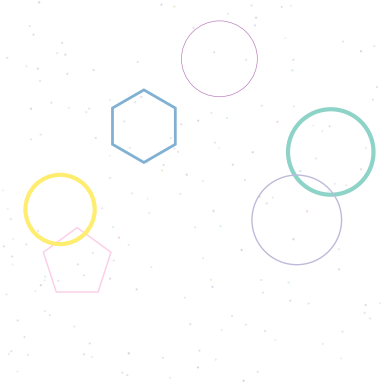[{"shape": "circle", "thickness": 3, "radius": 0.55, "center": [0.859, 0.605]}, {"shape": "circle", "thickness": 1, "radius": 0.58, "center": [0.771, 0.429]}, {"shape": "hexagon", "thickness": 2, "radius": 0.47, "center": [0.374, 0.672]}, {"shape": "pentagon", "thickness": 1, "radius": 0.46, "center": [0.2, 0.316]}, {"shape": "circle", "thickness": 0.5, "radius": 0.49, "center": [0.57, 0.847]}, {"shape": "circle", "thickness": 3, "radius": 0.45, "center": [0.156, 0.456]}]